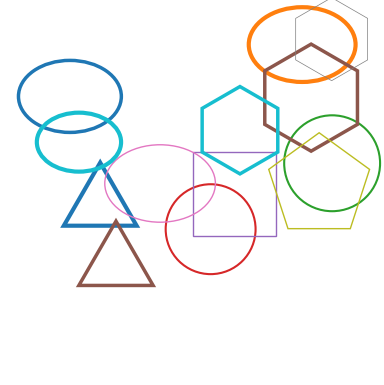[{"shape": "triangle", "thickness": 3, "radius": 0.55, "center": [0.26, 0.468]}, {"shape": "oval", "thickness": 2.5, "radius": 0.67, "center": [0.182, 0.75]}, {"shape": "oval", "thickness": 3, "radius": 0.69, "center": [0.785, 0.884]}, {"shape": "circle", "thickness": 1.5, "radius": 0.62, "center": [0.863, 0.576]}, {"shape": "circle", "thickness": 1.5, "radius": 0.58, "center": [0.547, 0.405]}, {"shape": "square", "thickness": 1, "radius": 0.54, "center": [0.609, 0.497]}, {"shape": "triangle", "thickness": 2.5, "radius": 0.56, "center": [0.301, 0.314]}, {"shape": "hexagon", "thickness": 2.5, "radius": 0.69, "center": [0.808, 0.746]}, {"shape": "oval", "thickness": 1, "radius": 0.72, "center": [0.416, 0.523]}, {"shape": "hexagon", "thickness": 0.5, "radius": 0.54, "center": [0.861, 0.898]}, {"shape": "pentagon", "thickness": 1, "radius": 0.69, "center": [0.829, 0.517]}, {"shape": "oval", "thickness": 3, "radius": 0.55, "center": [0.205, 0.631]}, {"shape": "hexagon", "thickness": 2.5, "radius": 0.57, "center": [0.623, 0.662]}]